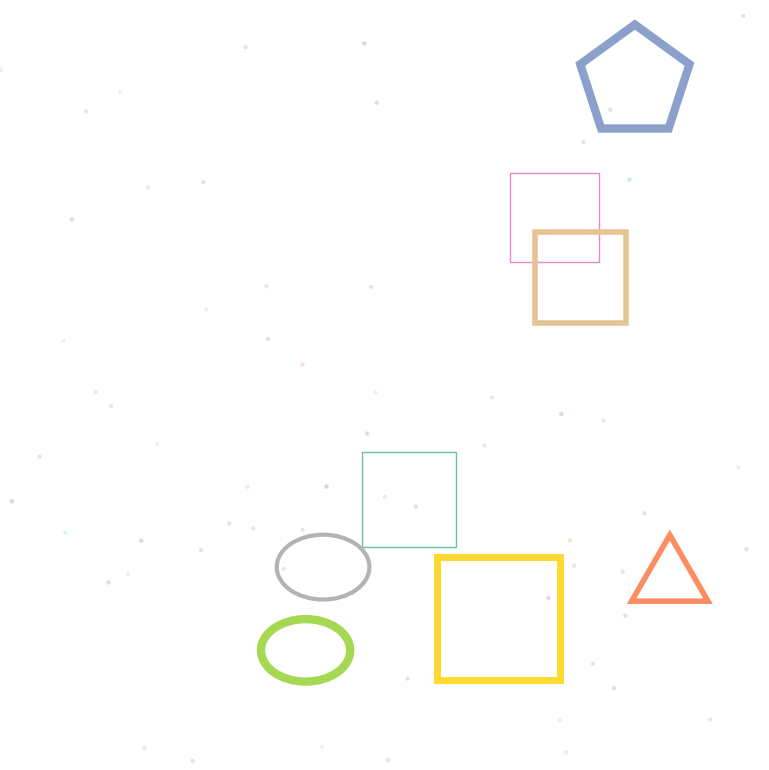[{"shape": "square", "thickness": 0.5, "radius": 0.31, "center": [0.531, 0.351]}, {"shape": "triangle", "thickness": 2, "radius": 0.29, "center": [0.87, 0.248]}, {"shape": "pentagon", "thickness": 3, "radius": 0.37, "center": [0.824, 0.893]}, {"shape": "square", "thickness": 0.5, "radius": 0.29, "center": [0.72, 0.718]}, {"shape": "oval", "thickness": 3, "radius": 0.29, "center": [0.397, 0.155]}, {"shape": "square", "thickness": 2.5, "radius": 0.4, "center": [0.647, 0.197]}, {"shape": "square", "thickness": 2, "radius": 0.3, "center": [0.754, 0.639]}, {"shape": "oval", "thickness": 1.5, "radius": 0.3, "center": [0.42, 0.263]}]